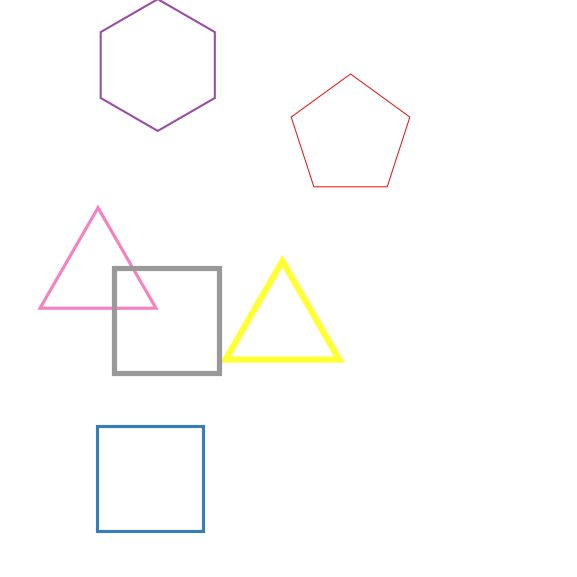[{"shape": "pentagon", "thickness": 0.5, "radius": 0.54, "center": [0.607, 0.763]}, {"shape": "square", "thickness": 1.5, "radius": 0.46, "center": [0.26, 0.171]}, {"shape": "hexagon", "thickness": 1, "radius": 0.57, "center": [0.273, 0.887]}, {"shape": "triangle", "thickness": 3, "radius": 0.57, "center": [0.489, 0.433]}, {"shape": "triangle", "thickness": 1.5, "radius": 0.58, "center": [0.17, 0.523]}, {"shape": "square", "thickness": 2.5, "radius": 0.46, "center": [0.289, 0.445]}]